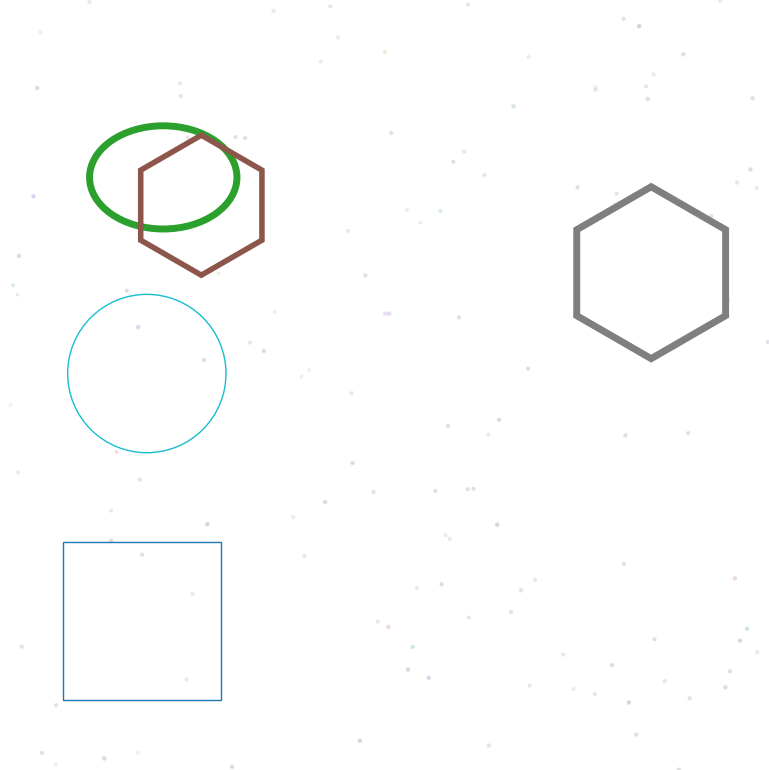[{"shape": "square", "thickness": 0.5, "radius": 0.51, "center": [0.184, 0.194]}, {"shape": "oval", "thickness": 2.5, "radius": 0.48, "center": [0.212, 0.77]}, {"shape": "hexagon", "thickness": 2, "radius": 0.45, "center": [0.261, 0.734]}, {"shape": "hexagon", "thickness": 2.5, "radius": 0.56, "center": [0.846, 0.646]}, {"shape": "circle", "thickness": 0.5, "radius": 0.51, "center": [0.191, 0.515]}]